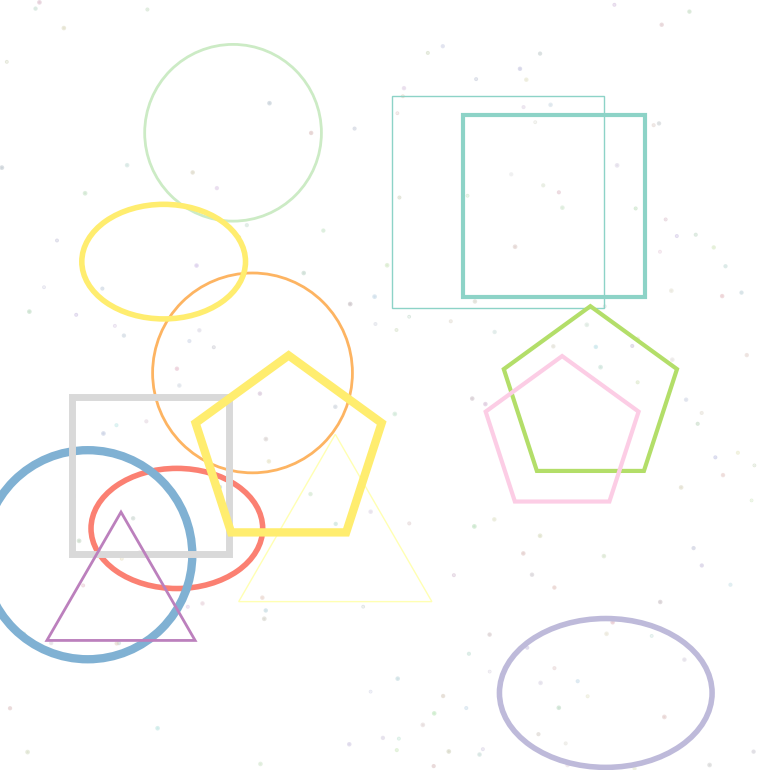[{"shape": "square", "thickness": 0.5, "radius": 0.69, "center": [0.647, 0.738]}, {"shape": "square", "thickness": 1.5, "radius": 0.59, "center": [0.719, 0.732]}, {"shape": "triangle", "thickness": 0.5, "radius": 0.72, "center": [0.435, 0.291]}, {"shape": "oval", "thickness": 2, "radius": 0.69, "center": [0.787, 0.1]}, {"shape": "oval", "thickness": 2, "radius": 0.56, "center": [0.23, 0.314]}, {"shape": "circle", "thickness": 3, "radius": 0.68, "center": [0.114, 0.28]}, {"shape": "circle", "thickness": 1, "radius": 0.65, "center": [0.328, 0.516]}, {"shape": "pentagon", "thickness": 1.5, "radius": 0.59, "center": [0.767, 0.484]}, {"shape": "pentagon", "thickness": 1.5, "radius": 0.52, "center": [0.73, 0.433]}, {"shape": "square", "thickness": 2.5, "radius": 0.51, "center": [0.195, 0.382]}, {"shape": "triangle", "thickness": 1, "radius": 0.56, "center": [0.157, 0.224]}, {"shape": "circle", "thickness": 1, "radius": 0.57, "center": [0.303, 0.828]}, {"shape": "oval", "thickness": 2, "radius": 0.53, "center": [0.213, 0.66]}, {"shape": "pentagon", "thickness": 3, "radius": 0.64, "center": [0.375, 0.411]}]